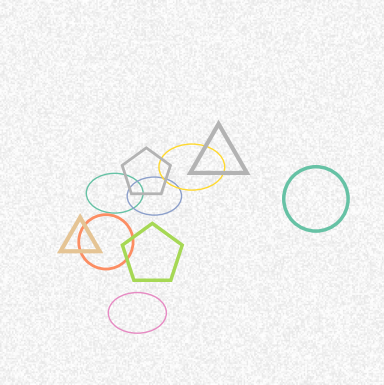[{"shape": "circle", "thickness": 2.5, "radius": 0.42, "center": [0.821, 0.483]}, {"shape": "oval", "thickness": 1, "radius": 0.37, "center": [0.298, 0.498]}, {"shape": "circle", "thickness": 2, "radius": 0.35, "center": [0.275, 0.372]}, {"shape": "oval", "thickness": 1, "radius": 0.35, "center": [0.401, 0.491]}, {"shape": "oval", "thickness": 1, "radius": 0.38, "center": [0.357, 0.187]}, {"shape": "pentagon", "thickness": 2.5, "radius": 0.41, "center": [0.396, 0.338]}, {"shape": "oval", "thickness": 1, "radius": 0.43, "center": [0.498, 0.566]}, {"shape": "triangle", "thickness": 3, "radius": 0.29, "center": [0.208, 0.377]}, {"shape": "pentagon", "thickness": 2, "radius": 0.33, "center": [0.38, 0.55]}, {"shape": "triangle", "thickness": 3, "radius": 0.42, "center": [0.568, 0.593]}]